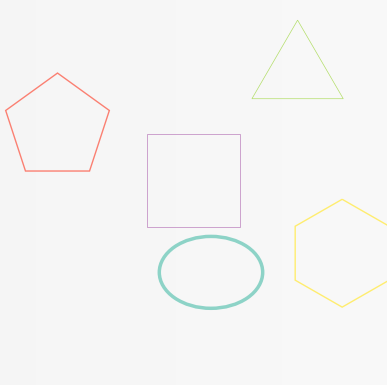[{"shape": "oval", "thickness": 2.5, "radius": 0.67, "center": [0.544, 0.293]}, {"shape": "pentagon", "thickness": 1, "radius": 0.7, "center": [0.148, 0.67]}, {"shape": "triangle", "thickness": 0.5, "radius": 0.68, "center": [0.768, 0.812]}, {"shape": "square", "thickness": 0.5, "radius": 0.6, "center": [0.499, 0.531]}, {"shape": "hexagon", "thickness": 1, "radius": 0.7, "center": [0.883, 0.342]}]